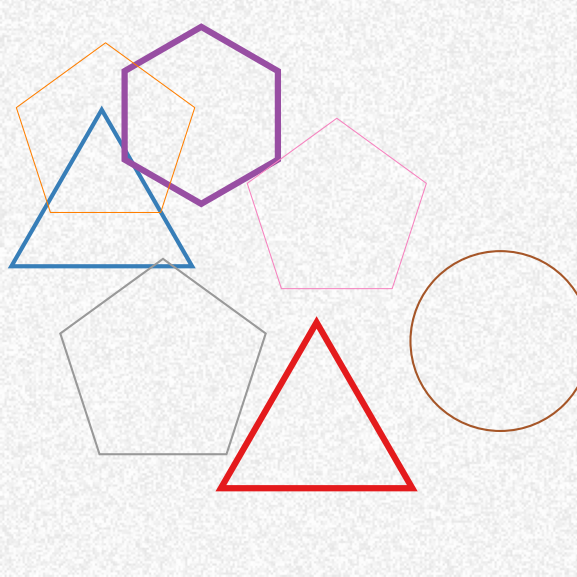[{"shape": "triangle", "thickness": 3, "radius": 0.96, "center": [0.548, 0.249]}, {"shape": "triangle", "thickness": 2, "radius": 0.9, "center": [0.176, 0.628]}, {"shape": "hexagon", "thickness": 3, "radius": 0.77, "center": [0.348, 0.799]}, {"shape": "pentagon", "thickness": 0.5, "radius": 0.81, "center": [0.183, 0.763]}, {"shape": "circle", "thickness": 1, "radius": 0.78, "center": [0.866, 0.409]}, {"shape": "pentagon", "thickness": 0.5, "radius": 0.82, "center": [0.583, 0.631]}, {"shape": "pentagon", "thickness": 1, "radius": 0.94, "center": [0.282, 0.364]}]